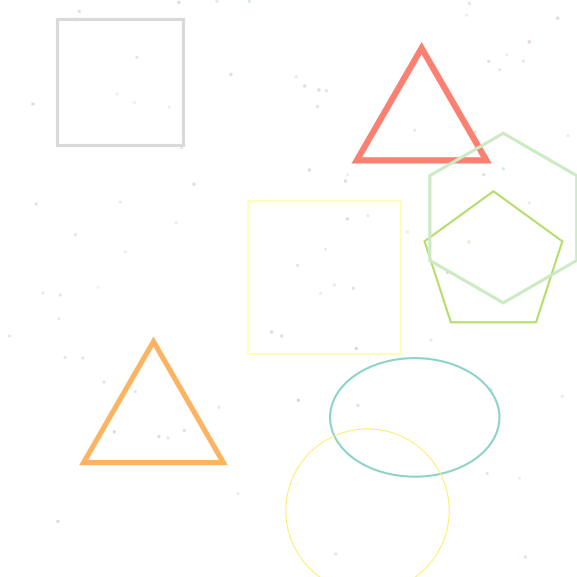[{"shape": "oval", "thickness": 1, "radius": 0.73, "center": [0.718, 0.276]}, {"shape": "square", "thickness": 1, "radius": 0.66, "center": [0.562, 0.518]}, {"shape": "triangle", "thickness": 3, "radius": 0.65, "center": [0.73, 0.786]}, {"shape": "triangle", "thickness": 2.5, "radius": 0.7, "center": [0.266, 0.268]}, {"shape": "pentagon", "thickness": 1, "radius": 0.63, "center": [0.854, 0.543]}, {"shape": "square", "thickness": 1.5, "radius": 0.55, "center": [0.208, 0.857]}, {"shape": "hexagon", "thickness": 1.5, "radius": 0.73, "center": [0.871, 0.622]}, {"shape": "circle", "thickness": 0.5, "radius": 0.71, "center": [0.636, 0.115]}]